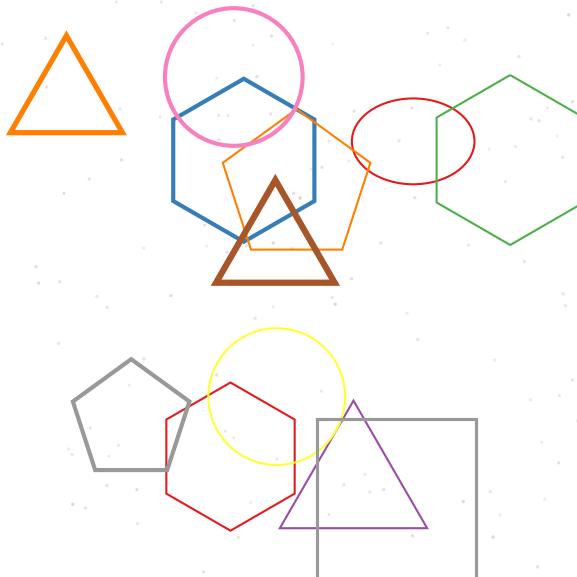[{"shape": "hexagon", "thickness": 1, "radius": 0.64, "center": [0.399, 0.208]}, {"shape": "oval", "thickness": 1, "radius": 0.53, "center": [0.715, 0.754]}, {"shape": "hexagon", "thickness": 2, "radius": 0.71, "center": [0.422, 0.722]}, {"shape": "hexagon", "thickness": 1, "radius": 0.74, "center": [0.883, 0.722]}, {"shape": "triangle", "thickness": 1, "radius": 0.74, "center": [0.612, 0.158]}, {"shape": "pentagon", "thickness": 1, "radius": 0.67, "center": [0.514, 0.676]}, {"shape": "triangle", "thickness": 2.5, "radius": 0.56, "center": [0.115, 0.825]}, {"shape": "circle", "thickness": 1, "radius": 0.59, "center": [0.479, 0.312]}, {"shape": "triangle", "thickness": 3, "radius": 0.59, "center": [0.477, 0.569]}, {"shape": "circle", "thickness": 2, "radius": 0.6, "center": [0.405, 0.866]}, {"shape": "pentagon", "thickness": 2, "radius": 0.53, "center": [0.227, 0.271]}, {"shape": "square", "thickness": 1.5, "radius": 0.69, "center": [0.687, 0.135]}]